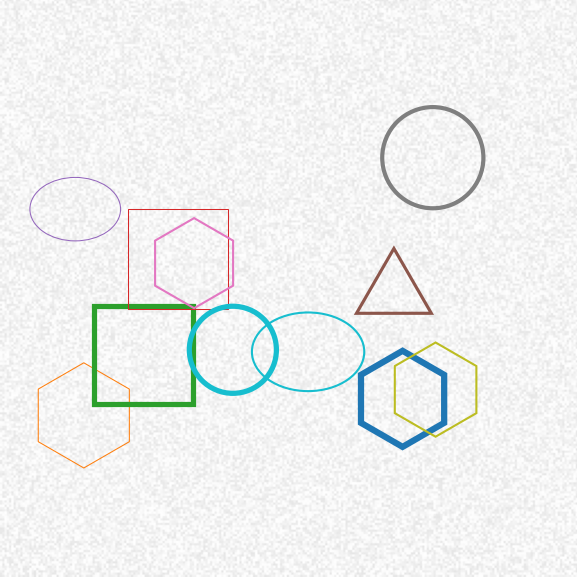[{"shape": "hexagon", "thickness": 3, "radius": 0.42, "center": [0.697, 0.308]}, {"shape": "hexagon", "thickness": 0.5, "radius": 0.46, "center": [0.145, 0.28]}, {"shape": "square", "thickness": 2.5, "radius": 0.43, "center": [0.249, 0.384]}, {"shape": "square", "thickness": 0.5, "radius": 0.43, "center": [0.309, 0.551]}, {"shape": "oval", "thickness": 0.5, "radius": 0.39, "center": [0.13, 0.637]}, {"shape": "triangle", "thickness": 1.5, "radius": 0.37, "center": [0.682, 0.494]}, {"shape": "hexagon", "thickness": 1, "radius": 0.39, "center": [0.336, 0.543]}, {"shape": "circle", "thickness": 2, "radius": 0.44, "center": [0.749, 0.726]}, {"shape": "hexagon", "thickness": 1, "radius": 0.41, "center": [0.754, 0.324]}, {"shape": "oval", "thickness": 1, "radius": 0.49, "center": [0.533, 0.39]}, {"shape": "circle", "thickness": 2.5, "radius": 0.38, "center": [0.403, 0.393]}]